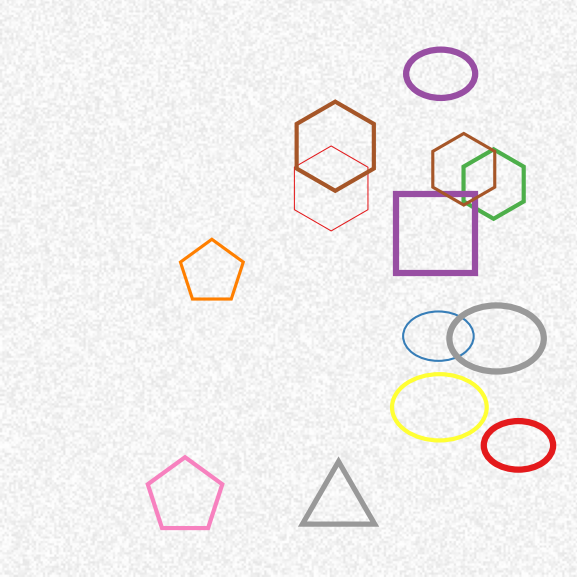[{"shape": "hexagon", "thickness": 0.5, "radius": 0.37, "center": [0.573, 0.673]}, {"shape": "oval", "thickness": 3, "radius": 0.3, "center": [0.898, 0.228]}, {"shape": "oval", "thickness": 1, "radius": 0.31, "center": [0.759, 0.417]}, {"shape": "hexagon", "thickness": 2, "radius": 0.3, "center": [0.855, 0.68]}, {"shape": "square", "thickness": 3, "radius": 0.34, "center": [0.754, 0.594]}, {"shape": "oval", "thickness": 3, "radius": 0.3, "center": [0.763, 0.871]}, {"shape": "pentagon", "thickness": 1.5, "radius": 0.29, "center": [0.367, 0.528]}, {"shape": "oval", "thickness": 2, "radius": 0.41, "center": [0.761, 0.294]}, {"shape": "hexagon", "thickness": 2, "radius": 0.39, "center": [0.58, 0.746]}, {"shape": "hexagon", "thickness": 1.5, "radius": 0.31, "center": [0.803, 0.706]}, {"shape": "pentagon", "thickness": 2, "radius": 0.34, "center": [0.32, 0.14]}, {"shape": "triangle", "thickness": 2.5, "radius": 0.36, "center": [0.586, 0.128]}, {"shape": "oval", "thickness": 3, "radius": 0.41, "center": [0.86, 0.413]}]